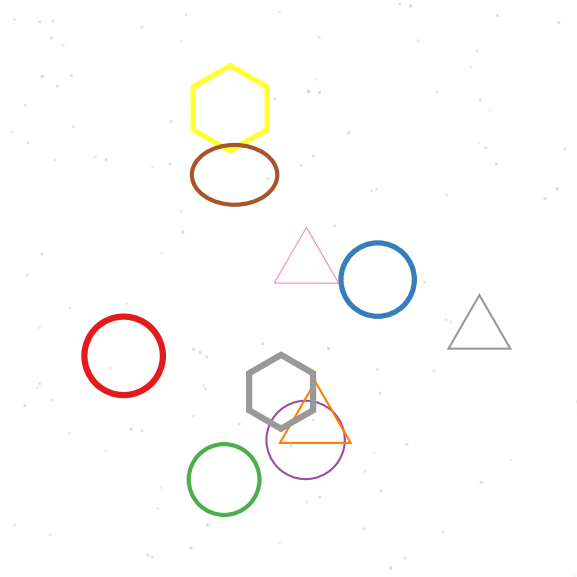[{"shape": "circle", "thickness": 3, "radius": 0.34, "center": [0.214, 0.383]}, {"shape": "circle", "thickness": 2.5, "radius": 0.32, "center": [0.654, 0.515]}, {"shape": "circle", "thickness": 2, "radius": 0.31, "center": [0.388, 0.169]}, {"shape": "circle", "thickness": 1, "radius": 0.34, "center": [0.529, 0.237]}, {"shape": "triangle", "thickness": 1, "radius": 0.35, "center": [0.546, 0.268]}, {"shape": "hexagon", "thickness": 2.5, "radius": 0.37, "center": [0.398, 0.812]}, {"shape": "oval", "thickness": 2, "radius": 0.37, "center": [0.406, 0.696]}, {"shape": "triangle", "thickness": 0.5, "radius": 0.32, "center": [0.531, 0.541]}, {"shape": "hexagon", "thickness": 3, "radius": 0.32, "center": [0.487, 0.321]}, {"shape": "triangle", "thickness": 1, "radius": 0.31, "center": [0.83, 0.426]}]